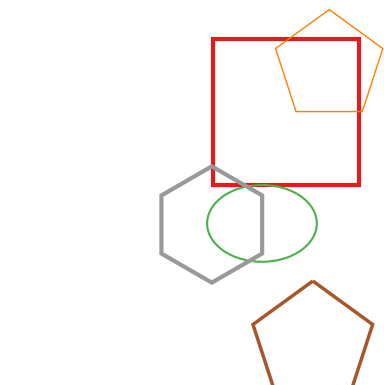[{"shape": "square", "thickness": 3, "radius": 0.95, "center": [0.743, 0.71]}, {"shape": "oval", "thickness": 1.5, "radius": 0.71, "center": [0.68, 0.42]}, {"shape": "pentagon", "thickness": 1, "radius": 0.73, "center": [0.855, 0.829]}, {"shape": "pentagon", "thickness": 2.5, "radius": 0.82, "center": [0.813, 0.107]}, {"shape": "hexagon", "thickness": 3, "radius": 0.76, "center": [0.55, 0.417]}]